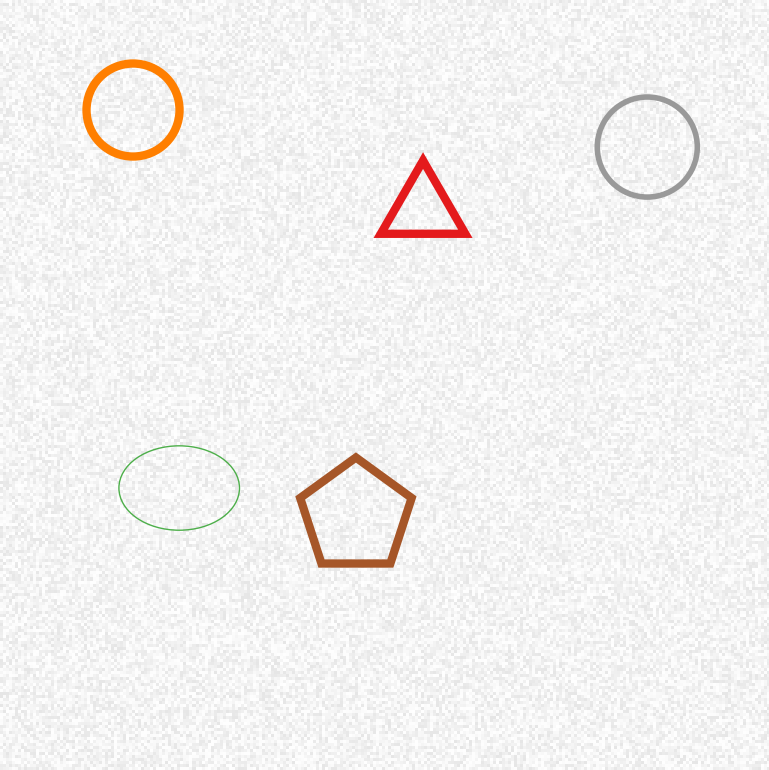[{"shape": "triangle", "thickness": 3, "radius": 0.32, "center": [0.549, 0.728]}, {"shape": "oval", "thickness": 0.5, "radius": 0.39, "center": [0.233, 0.366]}, {"shape": "circle", "thickness": 3, "radius": 0.3, "center": [0.173, 0.857]}, {"shape": "pentagon", "thickness": 3, "radius": 0.38, "center": [0.462, 0.33]}, {"shape": "circle", "thickness": 2, "radius": 0.32, "center": [0.841, 0.809]}]